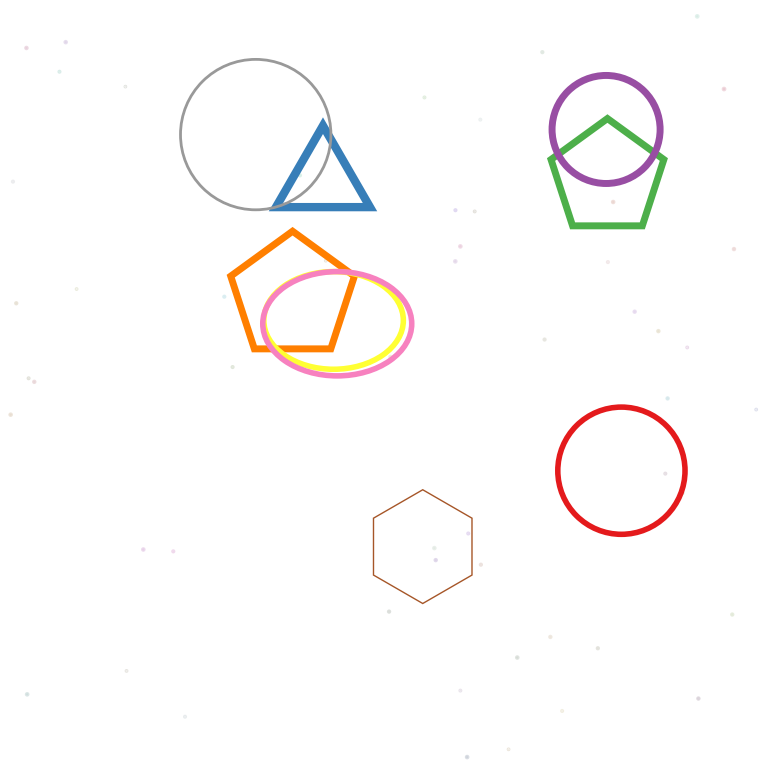[{"shape": "circle", "thickness": 2, "radius": 0.41, "center": [0.807, 0.389]}, {"shape": "triangle", "thickness": 3, "radius": 0.35, "center": [0.419, 0.766]}, {"shape": "pentagon", "thickness": 2.5, "radius": 0.39, "center": [0.789, 0.769]}, {"shape": "circle", "thickness": 2.5, "radius": 0.35, "center": [0.787, 0.832]}, {"shape": "pentagon", "thickness": 2.5, "radius": 0.42, "center": [0.38, 0.615]}, {"shape": "oval", "thickness": 2, "radius": 0.45, "center": [0.433, 0.584]}, {"shape": "hexagon", "thickness": 0.5, "radius": 0.37, "center": [0.549, 0.29]}, {"shape": "oval", "thickness": 2, "radius": 0.48, "center": [0.438, 0.58]}, {"shape": "circle", "thickness": 1, "radius": 0.49, "center": [0.332, 0.825]}]